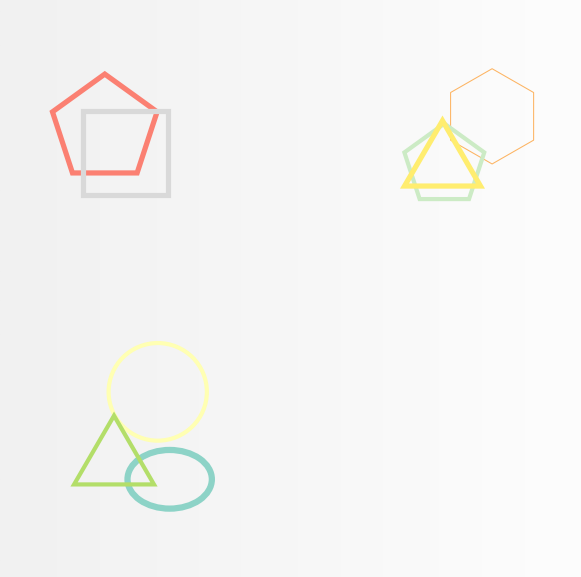[{"shape": "oval", "thickness": 3, "radius": 0.36, "center": [0.292, 0.169]}, {"shape": "circle", "thickness": 2, "radius": 0.42, "center": [0.271, 0.321]}, {"shape": "pentagon", "thickness": 2.5, "radius": 0.47, "center": [0.18, 0.776]}, {"shape": "hexagon", "thickness": 0.5, "radius": 0.41, "center": [0.847, 0.798]}, {"shape": "triangle", "thickness": 2, "radius": 0.4, "center": [0.196, 0.2]}, {"shape": "square", "thickness": 2.5, "radius": 0.36, "center": [0.216, 0.734]}, {"shape": "pentagon", "thickness": 2, "radius": 0.36, "center": [0.764, 0.713]}, {"shape": "triangle", "thickness": 2.5, "radius": 0.38, "center": [0.761, 0.715]}]